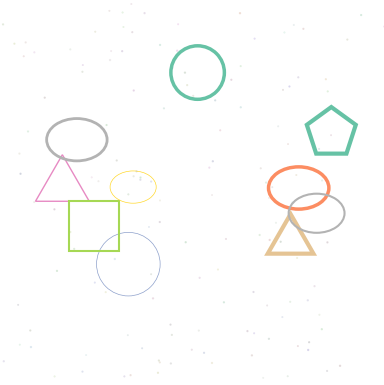[{"shape": "circle", "thickness": 2.5, "radius": 0.35, "center": [0.513, 0.812]}, {"shape": "pentagon", "thickness": 3, "radius": 0.33, "center": [0.861, 0.655]}, {"shape": "oval", "thickness": 2.5, "radius": 0.39, "center": [0.776, 0.512]}, {"shape": "circle", "thickness": 0.5, "radius": 0.41, "center": [0.333, 0.314]}, {"shape": "triangle", "thickness": 1, "radius": 0.4, "center": [0.162, 0.518]}, {"shape": "square", "thickness": 1.5, "radius": 0.33, "center": [0.244, 0.413]}, {"shape": "oval", "thickness": 0.5, "radius": 0.3, "center": [0.346, 0.514]}, {"shape": "triangle", "thickness": 3, "radius": 0.34, "center": [0.755, 0.375]}, {"shape": "oval", "thickness": 1.5, "radius": 0.36, "center": [0.822, 0.446]}, {"shape": "oval", "thickness": 2, "radius": 0.39, "center": [0.2, 0.637]}]